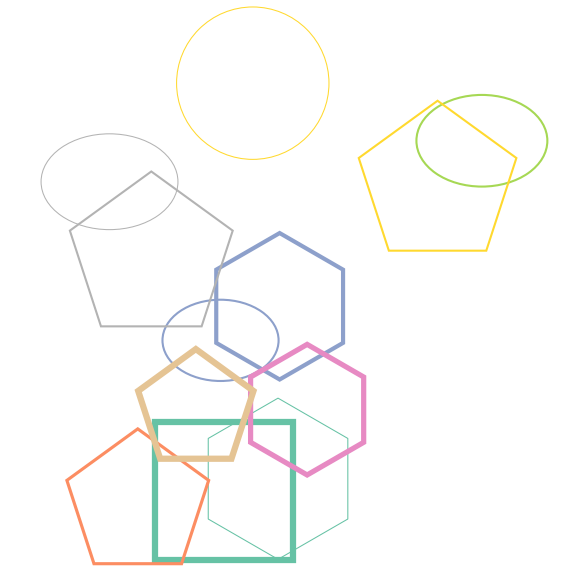[{"shape": "square", "thickness": 3, "radius": 0.6, "center": [0.389, 0.149]}, {"shape": "hexagon", "thickness": 0.5, "radius": 0.7, "center": [0.481, 0.17]}, {"shape": "pentagon", "thickness": 1.5, "radius": 0.65, "center": [0.239, 0.127]}, {"shape": "oval", "thickness": 1, "radius": 0.5, "center": [0.382, 0.41]}, {"shape": "hexagon", "thickness": 2, "radius": 0.63, "center": [0.484, 0.469]}, {"shape": "hexagon", "thickness": 2.5, "radius": 0.57, "center": [0.532, 0.29]}, {"shape": "oval", "thickness": 1, "radius": 0.57, "center": [0.834, 0.755]}, {"shape": "pentagon", "thickness": 1, "radius": 0.72, "center": [0.758, 0.681]}, {"shape": "circle", "thickness": 0.5, "radius": 0.66, "center": [0.438, 0.855]}, {"shape": "pentagon", "thickness": 3, "radius": 0.52, "center": [0.339, 0.29]}, {"shape": "pentagon", "thickness": 1, "radius": 0.74, "center": [0.262, 0.554]}, {"shape": "oval", "thickness": 0.5, "radius": 0.59, "center": [0.19, 0.684]}]